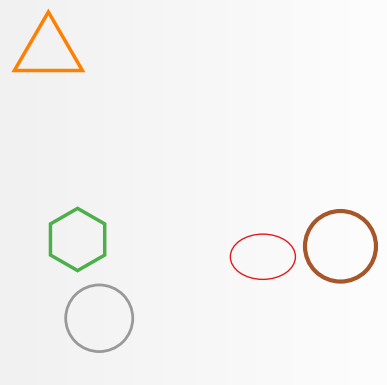[{"shape": "oval", "thickness": 1, "radius": 0.42, "center": [0.678, 0.333]}, {"shape": "hexagon", "thickness": 2.5, "radius": 0.4, "center": [0.2, 0.378]}, {"shape": "triangle", "thickness": 2.5, "radius": 0.51, "center": [0.125, 0.868]}, {"shape": "circle", "thickness": 3, "radius": 0.46, "center": [0.879, 0.36]}, {"shape": "circle", "thickness": 2, "radius": 0.43, "center": [0.256, 0.173]}]